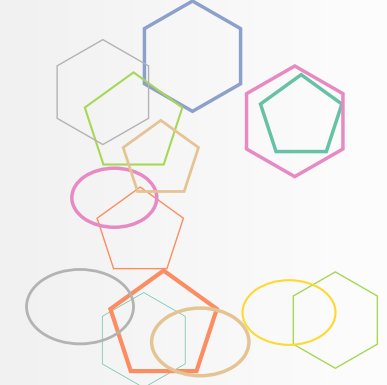[{"shape": "pentagon", "thickness": 2.5, "radius": 0.55, "center": [0.777, 0.696]}, {"shape": "hexagon", "thickness": 0.5, "radius": 0.62, "center": [0.371, 0.117]}, {"shape": "pentagon", "thickness": 1, "radius": 0.59, "center": [0.362, 0.397]}, {"shape": "pentagon", "thickness": 3, "radius": 0.72, "center": [0.422, 0.153]}, {"shape": "hexagon", "thickness": 2.5, "radius": 0.72, "center": [0.497, 0.854]}, {"shape": "oval", "thickness": 2.5, "radius": 0.55, "center": [0.295, 0.486]}, {"shape": "hexagon", "thickness": 2.5, "radius": 0.72, "center": [0.761, 0.685]}, {"shape": "pentagon", "thickness": 1.5, "radius": 0.66, "center": [0.345, 0.68]}, {"shape": "hexagon", "thickness": 1, "radius": 0.63, "center": [0.865, 0.169]}, {"shape": "oval", "thickness": 1.5, "radius": 0.6, "center": [0.746, 0.188]}, {"shape": "pentagon", "thickness": 2, "radius": 0.51, "center": [0.415, 0.585]}, {"shape": "oval", "thickness": 2.5, "radius": 0.63, "center": [0.517, 0.112]}, {"shape": "hexagon", "thickness": 1, "radius": 0.68, "center": [0.265, 0.761]}, {"shape": "oval", "thickness": 2, "radius": 0.69, "center": [0.207, 0.203]}]